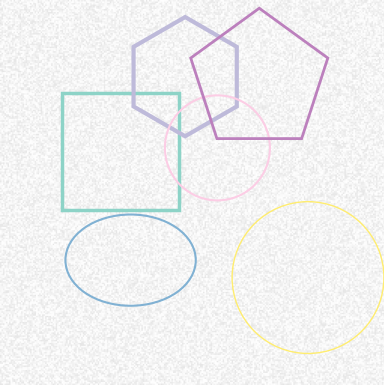[{"shape": "square", "thickness": 2.5, "radius": 0.76, "center": [0.312, 0.607]}, {"shape": "hexagon", "thickness": 3, "radius": 0.77, "center": [0.481, 0.801]}, {"shape": "oval", "thickness": 1.5, "radius": 0.85, "center": [0.339, 0.324]}, {"shape": "circle", "thickness": 1.5, "radius": 0.68, "center": [0.565, 0.616]}, {"shape": "pentagon", "thickness": 2, "radius": 0.94, "center": [0.673, 0.791]}, {"shape": "circle", "thickness": 1, "radius": 0.99, "center": [0.8, 0.279]}]